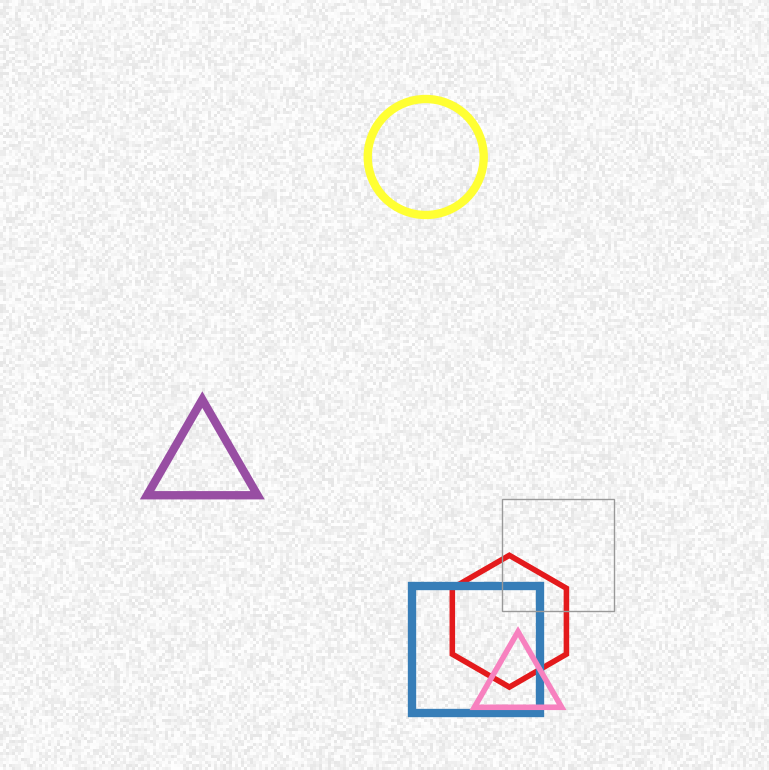[{"shape": "hexagon", "thickness": 2, "radius": 0.43, "center": [0.662, 0.193]}, {"shape": "square", "thickness": 3, "radius": 0.41, "center": [0.618, 0.156]}, {"shape": "triangle", "thickness": 3, "radius": 0.41, "center": [0.263, 0.398]}, {"shape": "circle", "thickness": 3, "radius": 0.38, "center": [0.553, 0.796]}, {"shape": "triangle", "thickness": 2, "radius": 0.33, "center": [0.673, 0.114]}, {"shape": "square", "thickness": 0.5, "radius": 0.36, "center": [0.724, 0.279]}]